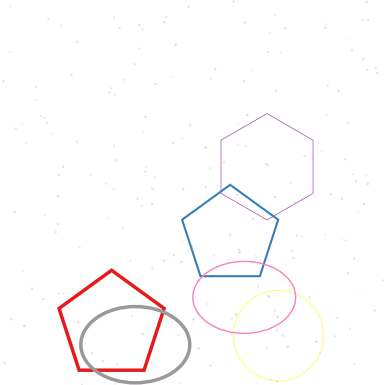[{"shape": "pentagon", "thickness": 2.5, "radius": 0.72, "center": [0.29, 0.155]}, {"shape": "pentagon", "thickness": 1.5, "radius": 0.66, "center": [0.598, 0.389]}, {"shape": "hexagon", "thickness": 0.5, "radius": 0.69, "center": [0.694, 0.567]}, {"shape": "circle", "thickness": 0.5, "radius": 0.59, "center": [0.724, 0.128]}, {"shape": "oval", "thickness": 1, "radius": 0.67, "center": [0.634, 0.228]}, {"shape": "oval", "thickness": 2.5, "radius": 0.71, "center": [0.351, 0.105]}]